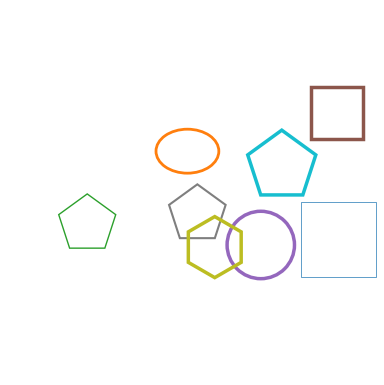[{"shape": "square", "thickness": 0.5, "radius": 0.49, "center": [0.879, 0.378]}, {"shape": "oval", "thickness": 2, "radius": 0.41, "center": [0.487, 0.607]}, {"shape": "pentagon", "thickness": 1, "radius": 0.39, "center": [0.227, 0.418]}, {"shape": "circle", "thickness": 2.5, "radius": 0.44, "center": [0.677, 0.364]}, {"shape": "square", "thickness": 2.5, "radius": 0.34, "center": [0.874, 0.707]}, {"shape": "pentagon", "thickness": 1.5, "radius": 0.39, "center": [0.513, 0.444]}, {"shape": "hexagon", "thickness": 2.5, "radius": 0.4, "center": [0.558, 0.358]}, {"shape": "pentagon", "thickness": 2.5, "radius": 0.46, "center": [0.732, 0.569]}]